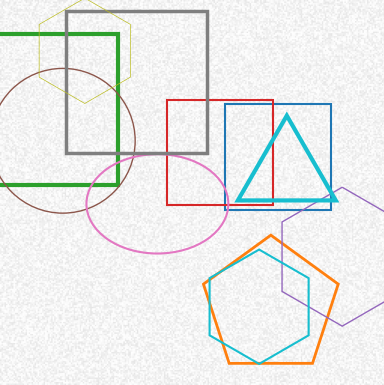[{"shape": "square", "thickness": 1.5, "radius": 0.69, "center": [0.722, 0.592]}, {"shape": "pentagon", "thickness": 2, "radius": 0.92, "center": [0.703, 0.205]}, {"shape": "square", "thickness": 3, "radius": 0.98, "center": [0.111, 0.715]}, {"shape": "square", "thickness": 1.5, "radius": 0.68, "center": [0.572, 0.604]}, {"shape": "hexagon", "thickness": 1, "radius": 0.9, "center": [0.889, 0.333]}, {"shape": "circle", "thickness": 1, "radius": 0.94, "center": [0.163, 0.634]}, {"shape": "oval", "thickness": 1.5, "radius": 0.92, "center": [0.409, 0.471]}, {"shape": "square", "thickness": 2.5, "radius": 0.92, "center": [0.354, 0.787]}, {"shape": "hexagon", "thickness": 0.5, "radius": 0.68, "center": [0.22, 0.868]}, {"shape": "hexagon", "thickness": 1.5, "radius": 0.74, "center": [0.673, 0.203]}, {"shape": "triangle", "thickness": 3, "radius": 0.73, "center": [0.745, 0.553]}]